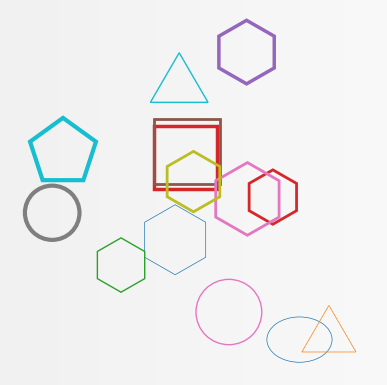[{"shape": "hexagon", "thickness": 0.5, "radius": 0.45, "center": [0.452, 0.377]}, {"shape": "oval", "thickness": 0.5, "radius": 0.42, "center": [0.773, 0.118]}, {"shape": "triangle", "thickness": 0.5, "radius": 0.4, "center": [0.849, 0.126]}, {"shape": "hexagon", "thickness": 1, "radius": 0.35, "center": [0.312, 0.312]}, {"shape": "square", "thickness": 2.5, "radius": 0.41, "center": [0.479, 0.591]}, {"shape": "hexagon", "thickness": 2, "radius": 0.35, "center": [0.704, 0.488]}, {"shape": "hexagon", "thickness": 2.5, "radius": 0.41, "center": [0.636, 0.865]}, {"shape": "square", "thickness": 2, "radius": 0.42, "center": [0.483, 0.607]}, {"shape": "circle", "thickness": 1, "radius": 0.42, "center": [0.591, 0.19]}, {"shape": "hexagon", "thickness": 2, "radius": 0.47, "center": [0.638, 0.483]}, {"shape": "circle", "thickness": 3, "radius": 0.35, "center": [0.135, 0.447]}, {"shape": "hexagon", "thickness": 2, "radius": 0.39, "center": [0.499, 0.528]}, {"shape": "triangle", "thickness": 1, "radius": 0.43, "center": [0.462, 0.777]}, {"shape": "pentagon", "thickness": 3, "radius": 0.45, "center": [0.163, 0.604]}]